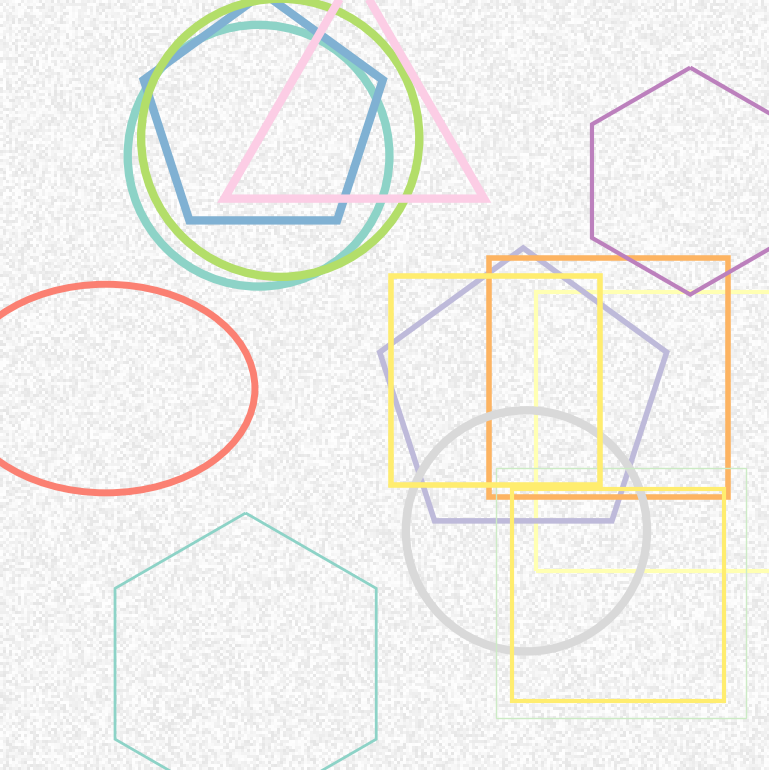[{"shape": "circle", "thickness": 3, "radius": 0.85, "center": [0.336, 0.798]}, {"shape": "hexagon", "thickness": 1, "radius": 0.98, "center": [0.319, 0.138]}, {"shape": "square", "thickness": 1.5, "radius": 0.91, "center": [0.878, 0.439]}, {"shape": "pentagon", "thickness": 2, "radius": 0.98, "center": [0.679, 0.482]}, {"shape": "oval", "thickness": 2.5, "radius": 0.97, "center": [0.138, 0.495]}, {"shape": "pentagon", "thickness": 3, "radius": 0.82, "center": [0.342, 0.846]}, {"shape": "square", "thickness": 2, "radius": 0.78, "center": [0.79, 0.509]}, {"shape": "circle", "thickness": 3, "radius": 0.9, "center": [0.364, 0.821]}, {"shape": "triangle", "thickness": 3, "radius": 0.97, "center": [0.46, 0.839]}, {"shape": "circle", "thickness": 3, "radius": 0.78, "center": [0.684, 0.311]}, {"shape": "hexagon", "thickness": 1.5, "radius": 0.74, "center": [0.896, 0.765]}, {"shape": "square", "thickness": 0.5, "radius": 0.81, "center": [0.806, 0.23]}, {"shape": "square", "thickness": 2, "radius": 0.68, "center": [0.644, 0.506]}, {"shape": "square", "thickness": 1.5, "radius": 0.69, "center": [0.803, 0.227]}]